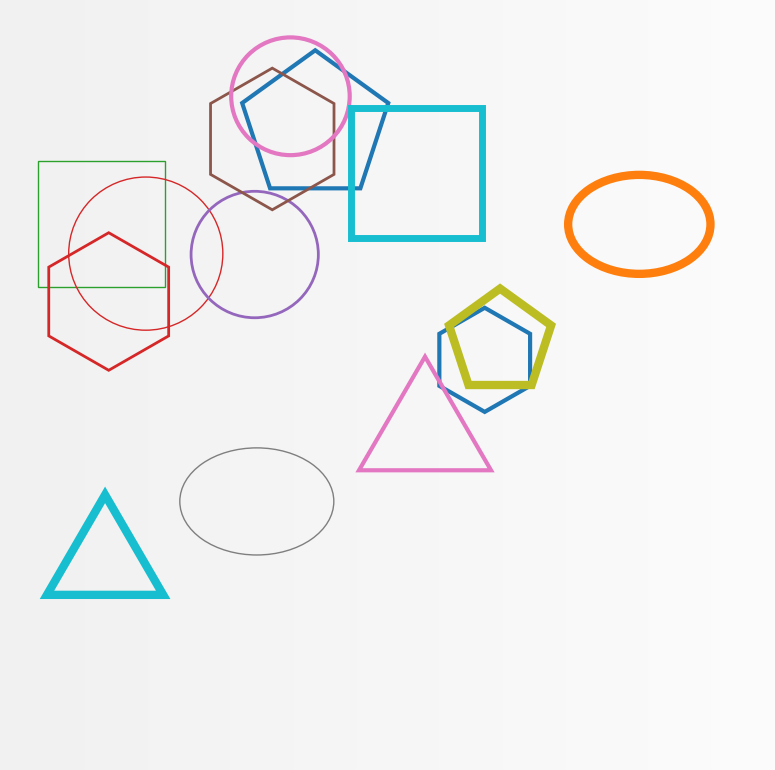[{"shape": "hexagon", "thickness": 1.5, "radius": 0.34, "center": [0.625, 0.533]}, {"shape": "pentagon", "thickness": 1.5, "radius": 0.5, "center": [0.407, 0.836]}, {"shape": "oval", "thickness": 3, "radius": 0.46, "center": [0.825, 0.709]}, {"shape": "square", "thickness": 0.5, "radius": 0.41, "center": [0.131, 0.709]}, {"shape": "circle", "thickness": 0.5, "radius": 0.5, "center": [0.188, 0.671]}, {"shape": "hexagon", "thickness": 1, "radius": 0.45, "center": [0.14, 0.608]}, {"shape": "circle", "thickness": 1, "radius": 0.41, "center": [0.329, 0.669]}, {"shape": "hexagon", "thickness": 1, "radius": 0.46, "center": [0.351, 0.82]}, {"shape": "triangle", "thickness": 1.5, "radius": 0.49, "center": [0.548, 0.438]}, {"shape": "circle", "thickness": 1.5, "radius": 0.38, "center": [0.375, 0.875]}, {"shape": "oval", "thickness": 0.5, "radius": 0.5, "center": [0.331, 0.349]}, {"shape": "pentagon", "thickness": 3, "radius": 0.35, "center": [0.645, 0.556]}, {"shape": "square", "thickness": 2.5, "radius": 0.42, "center": [0.537, 0.775]}, {"shape": "triangle", "thickness": 3, "radius": 0.43, "center": [0.136, 0.271]}]